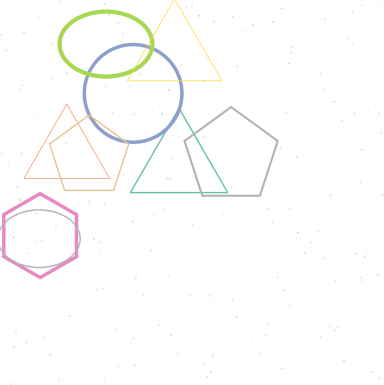[{"shape": "triangle", "thickness": 1, "radius": 0.73, "center": [0.465, 0.573]}, {"shape": "triangle", "thickness": 0.5, "radius": 0.64, "center": [0.173, 0.601]}, {"shape": "circle", "thickness": 2.5, "radius": 0.63, "center": [0.346, 0.757]}, {"shape": "hexagon", "thickness": 2.5, "radius": 0.55, "center": [0.104, 0.388]}, {"shape": "oval", "thickness": 3, "radius": 0.6, "center": [0.275, 0.886]}, {"shape": "triangle", "thickness": 0.5, "radius": 0.71, "center": [0.454, 0.861]}, {"shape": "pentagon", "thickness": 1, "radius": 0.54, "center": [0.231, 0.593]}, {"shape": "pentagon", "thickness": 1.5, "radius": 0.64, "center": [0.6, 0.595]}, {"shape": "oval", "thickness": 1, "radius": 0.53, "center": [0.101, 0.38]}]